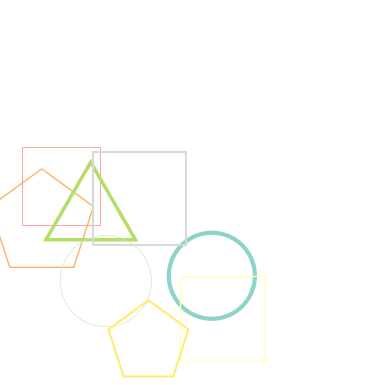[{"shape": "circle", "thickness": 3, "radius": 0.56, "center": [0.55, 0.284]}, {"shape": "square", "thickness": 1, "radius": 0.55, "center": [0.578, 0.172]}, {"shape": "square", "thickness": 0.5, "radius": 0.51, "center": [0.158, 0.516]}, {"shape": "pentagon", "thickness": 1, "radius": 0.71, "center": [0.108, 0.42]}, {"shape": "triangle", "thickness": 2.5, "radius": 0.67, "center": [0.236, 0.444]}, {"shape": "square", "thickness": 1.5, "radius": 0.6, "center": [0.361, 0.484]}, {"shape": "circle", "thickness": 0.5, "radius": 0.59, "center": [0.275, 0.27]}, {"shape": "pentagon", "thickness": 1.5, "radius": 0.55, "center": [0.385, 0.111]}]